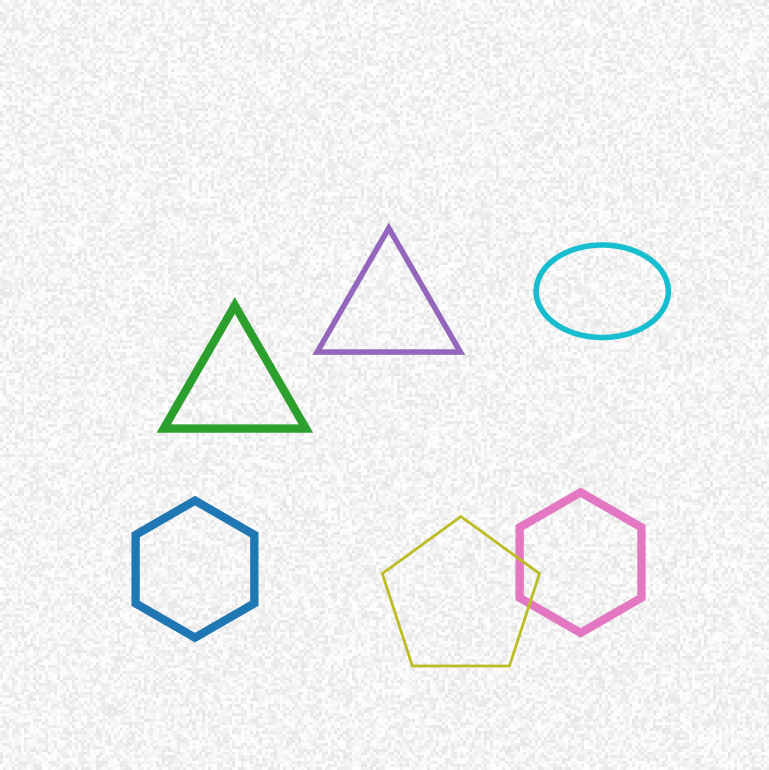[{"shape": "hexagon", "thickness": 3, "radius": 0.44, "center": [0.253, 0.261]}, {"shape": "triangle", "thickness": 3, "radius": 0.53, "center": [0.305, 0.497]}, {"shape": "triangle", "thickness": 2, "radius": 0.54, "center": [0.505, 0.596]}, {"shape": "hexagon", "thickness": 3, "radius": 0.46, "center": [0.754, 0.269]}, {"shape": "pentagon", "thickness": 1, "radius": 0.54, "center": [0.599, 0.222]}, {"shape": "oval", "thickness": 2, "radius": 0.43, "center": [0.782, 0.622]}]